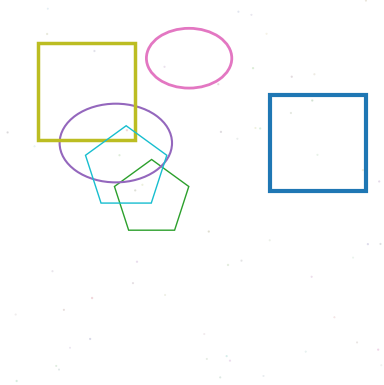[{"shape": "square", "thickness": 3, "radius": 0.62, "center": [0.827, 0.628]}, {"shape": "pentagon", "thickness": 1, "radius": 0.51, "center": [0.394, 0.484]}, {"shape": "oval", "thickness": 1.5, "radius": 0.73, "center": [0.301, 0.628]}, {"shape": "oval", "thickness": 2, "radius": 0.55, "center": [0.491, 0.849]}, {"shape": "square", "thickness": 2.5, "radius": 0.63, "center": [0.225, 0.762]}, {"shape": "pentagon", "thickness": 1, "radius": 0.56, "center": [0.328, 0.562]}]